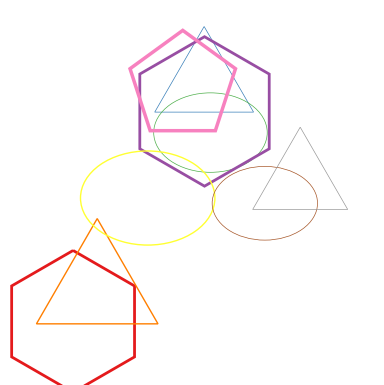[{"shape": "hexagon", "thickness": 2, "radius": 0.92, "center": [0.19, 0.165]}, {"shape": "triangle", "thickness": 0.5, "radius": 0.74, "center": [0.53, 0.783]}, {"shape": "oval", "thickness": 0.5, "radius": 0.74, "center": [0.547, 0.656]}, {"shape": "hexagon", "thickness": 2, "radius": 0.97, "center": [0.531, 0.711]}, {"shape": "triangle", "thickness": 1, "radius": 0.91, "center": [0.253, 0.25]}, {"shape": "oval", "thickness": 1, "radius": 0.87, "center": [0.384, 0.486]}, {"shape": "oval", "thickness": 0.5, "radius": 0.68, "center": [0.688, 0.472]}, {"shape": "pentagon", "thickness": 2.5, "radius": 0.72, "center": [0.475, 0.777]}, {"shape": "triangle", "thickness": 0.5, "radius": 0.71, "center": [0.78, 0.527]}]